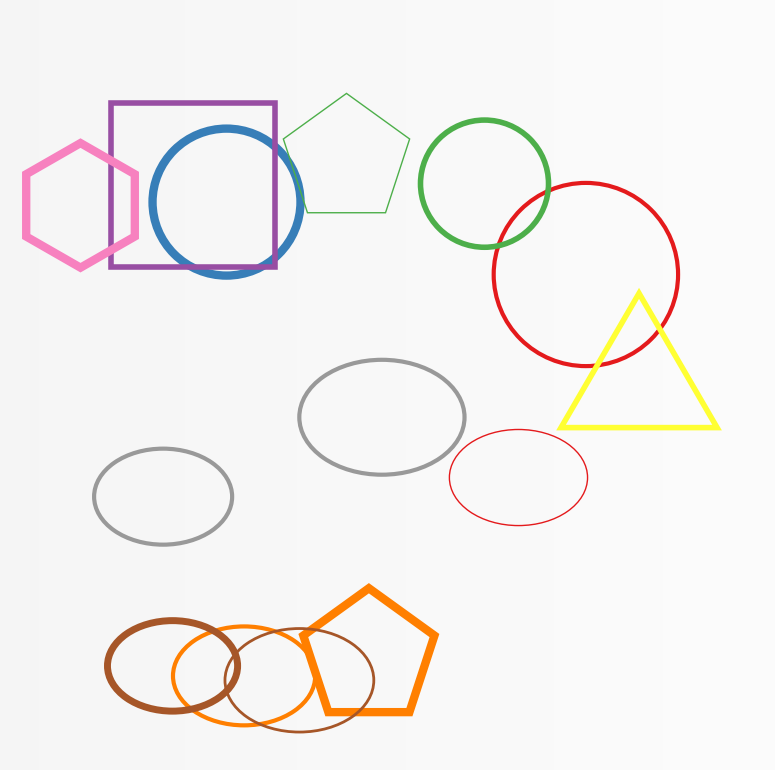[{"shape": "circle", "thickness": 1.5, "radius": 0.59, "center": [0.756, 0.643]}, {"shape": "oval", "thickness": 0.5, "radius": 0.45, "center": [0.669, 0.38]}, {"shape": "circle", "thickness": 3, "radius": 0.48, "center": [0.292, 0.738]}, {"shape": "circle", "thickness": 2, "radius": 0.41, "center": [0.625, 0.761]}, {"shape": "pentagon", "thickness": 0.5, "radius": 0.43, "center": [0.447, 0.793]}, {"shape": "square", "thickness": 2, "radius": 0.53, "center": [0.249, 0.76]}, {"shape": "pentagon", "thickness": 3, "radius": 0.44, "center": [0.476, 0.147]}, {"shape": "oval", "thickness": 1.5, "radius": 0.46, "center": [0.315, 0.122]}, {"shape": "triangle", "thickness": 2, "radius": 0.58, "center": [0.825, 0.503]}, {"shape": "oval", "thickness": 2.5, "radius": 0.42, "center": [0.223, 0.135]}, {"shape": "oval", "thickness": 1, "radius": 0.48, "center": [0.386, 0.116]}, {"shape": "hexagon", "thickness": 3, "radius": 0.4, "center": [0.104, 0.733]}, {"shape": "oval", "thickness": 1.5, "radius": 0.53, "center": [0.493, 0.458]}, {"shape": "oval", "thickness": 1.5, "radius": 0.45, "center": [0.21, 0.355]}]